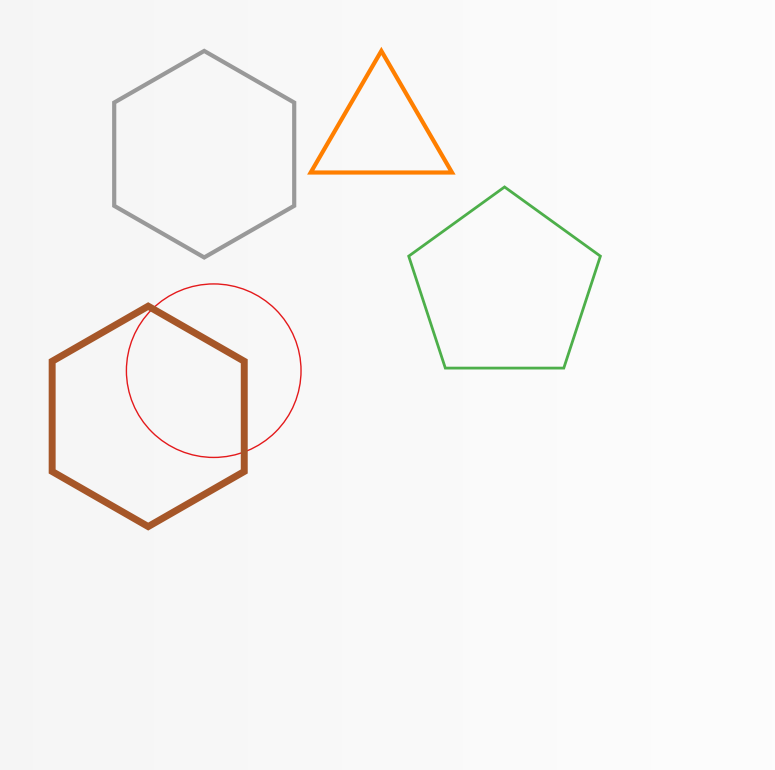[{"shape": "circle", "thickness": 0.5, "radius": 0.56, "center": [0.276, 0.519]}, {"shape": "pentagon", "thickness": 1, "radius": 0.65, "center": [0.651, 0.627]}, {"shape": "triangle", "thickness": 1.5, "radius": 0.53, "center": [0.492, 0.829]}, {"shape": "hexagon", "thickness": 2.5, "radius": 0.72, "center": [0.191, 0.459]}, {"shape": "hexagon", "thickness": 1.5, "radius": 0.67, "center": [0.264, 0.8]}]